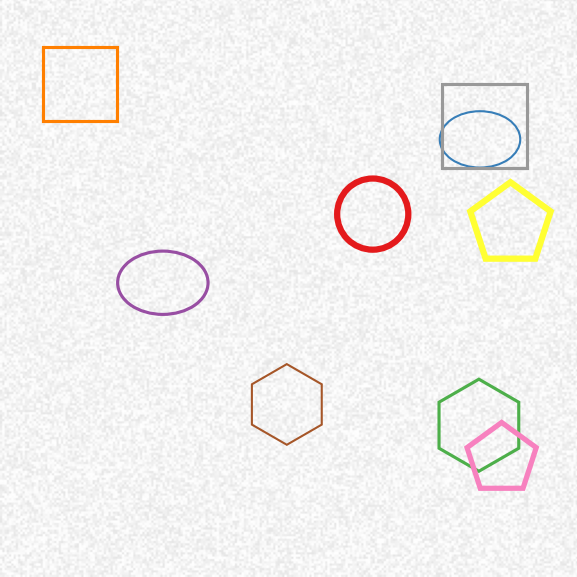[{"shape": "circle", "thickness": 3, "radius": 0.31, "center": [0.645, 0.628]}, {"shape": "oval", "thickness": 1, "radius": 0.35, "center": [0.831, 0.758]}, {"shape": "hexagon", "thickness": 1.5, "radius": 0.4, "center": [0.829, 0.263]}, {"shape": "oval", "thickness": 1.5, "radius": 0.39, "center": [0.282, 0.51]}, {"shape": "square", "thickness": 1.5, "radius": 0.32, "center": [0.139, 0.854]}, {"shape": "pentagon", "thickness": 3, "radius": 0.37, "center": [0.884, 0.61]}, {"shape": "hexagon", "thickness": 1, "radius": 0.35, "center": [0.497, 0.299]}, {"shape": "pentagon", "thickness": 2.5, "radius": 0.32, "center": [0.869, 0.205]}, {"shape": "square", "thickness": 1.5, "radius": 0.37, "center": [0.839, 0.781]}]